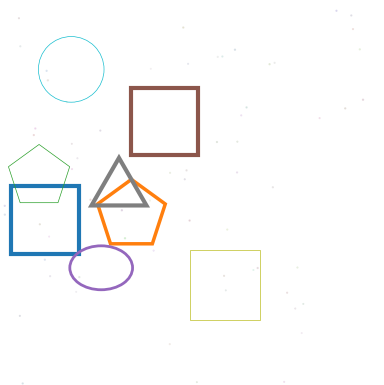[{"shape": "square", "thickness": 3, "radius": 0.44, "center": [0.118, 0.428]}, {"shape": "pentagon", "thickness": 2.5, "radius": 0.46, "center": [0.341, 0.442]}, {"shape": "pentagon", "thickness": 0.5, "radius": 0.42, "center": [0.101, 0.541]}, {"shape": "oval", "thickness": 2, "radius": 0.41, "center": [0.263, 0.304]}, {"shape": "square", "thickness": 3, "radius": 0.43, "center": [0.427, 0.684]}, {"shape": "triangle", "thickness": 3, "radius": 0.41, "center": [0.309, 0.508]}, {"shape": "square", "thickness": 0.5, "radius": 0.45, "center": [0.585, 0.26]}, {"shape": "circle", "thickness": 0.5, "radius": 0.43, "center": [0.185, 0.82]}]